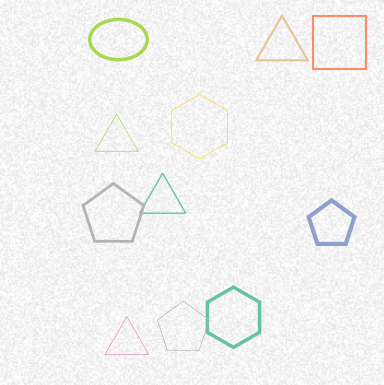[{"shape": "hexagon", "thickness": 2.5, "radius": 0.39, "center": [0.607, 0.176]}, {"shape": "triangle", "thickness": 1, "radius": 0.35, "center": [0.422, 0.481]}, {"shape": "square", "thickness": 1.5, "radius": 0.34, "center": [0.883, 0.89]}, {"shape": "pentagon", "thickness": 3, "radius": 0.31, "center": [0.861, 0.417]}, {"shape": "triangle", "thickness": 0.5, "radius": 0.33, "center": [0.329, 0.112]}, {"shape": "oval", "thickness": 2.5, "radius": 0.37, "center": [0.308, 0.897]}, {"shape": "triangle", "thickness": 0.5, "radius": 0.32, "center": [0.303, 0.639]}, {"shape": "hexagon", "thickness": 0.5, "radius": 0.42, "center": [0.519, 0.671]}, {"shape": "triangle", "thickness": 1.5, "radius": 0.39, "center": [0.733, 0.882]}, {"shape": "pentagon", "thickness": 2, "radius": 0.42, "center": [0.295, 0.44]}, {"shape": "pentagon", "thickness": 0.5, "radius": 0.35, "center": [0.476, 0.147]}]